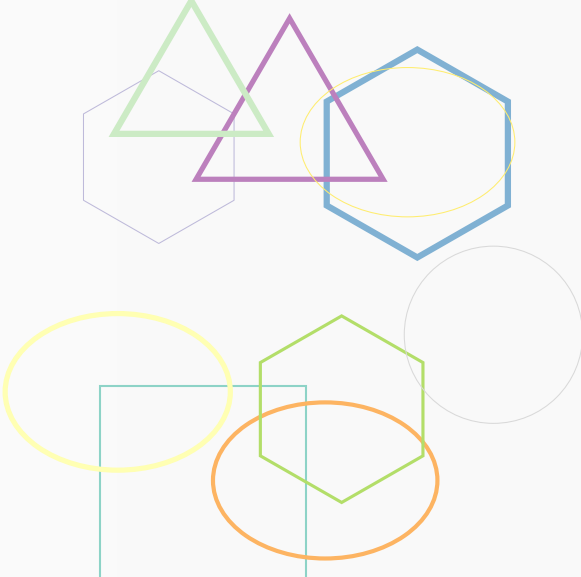[{"shape": "square", "thickness": 1, "radius": 0.88, "center": [0.349, 0.153]}, {"shape": "oval", "thickness": 2.5, "radius": 0.97, "center": [0.203, 0.321]}, {"shape": "hexagon", "thickness": 0.5, "radius": 0.75, "center": [0.273, 0.727]}, {"shape": "hexagon", "thickness": 3, "radius": 0.9, "center": [0.718, 0.733]}, {"shape": "oval", "thickness": 2, "radius": 0.97, "center": [0.559, 0.167]}, {"shape": "hexagon", "thickness": 1.5, "radius": 0.81, "center": [0.588, 0.291]}, {"shape": "circle", "thickness": 0.5, "radius": 0.77, "center": [0.849, 0.419]}, {"shape": "triangle", "thickness": 2.5, "radius": 0.93, "center": [0.498, 0.782]}, {"shape": "triangle", "thickness": 3, "radius": 0.77, "center": [0.329, 0.844]}, {"shape": "oval", "thickness": 0.5, "radius": 0.92, "center": [0.701, 0.753]}]